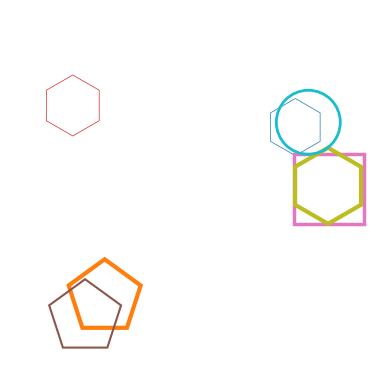[{"shape": "hexagon", "thickness": 0.5, "radius": 0.37, "center": [0.767, 0.67]}, {"shape": "pentagon", "thickness": 3, "radius": 0.49, "center": [0.272, 0.228]}, {"shape": "hexagon", "thickness": 0.5, "radius": 0.4, "center": [0.189, 0.726]}, {"shape": "pentagon", "thickness": 1.5, "radius": 0.49, "center": [0.221, 0.177]}, {"shape": "square", "thickness": 2.5, "radius": 0.46, "center": [0.854, 0.509]}, {"shape": "hexagon", "thickness": 3, "radius": 0.49, "center": [0.852, 0.517]}, {"shape": "circle", "thickness": 2, "radius": 0.42, "center": [0.801, 0.682]}]